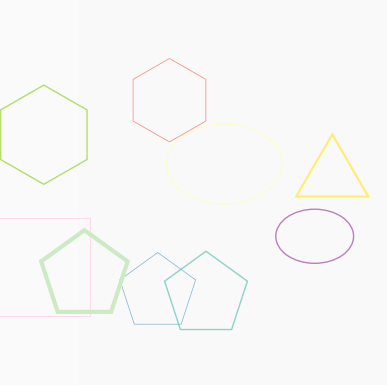[{"shape": "pentagon", "thickness": 1, "radius": 0.56, "center": [0.532, 0.235]}, {"shape": "oval", "thickness": 0.5, "radius": 0.74, "center": [0.579, 0.574]}, {"shape": "hexagon", "thickness": 0.5, "radius": 0.54, "center": [0.437, 0.74]}, {"shape": "pentagon", "thickness": 0.5, "radius": 0.51, "center": [0.407, 0.241]}, {"shape": "hexagon", "thickness": 1, "radius": 0.64, "center": [0.113, 0.65]}, {"shape": "square", "thickness": 0.5, "radius": 0.64, "center": [0.105, 0.307]}, {"shape": "oval", "thickness": 1, "radius": 0.5, "center": [0.812, 0.386]}, {"shape": "pentagon", "thickness": 3, "radius": 0.59, "center": [0.218, 0.285]}, {"shape": "triangle", "thickness": 1.5, "radius": 0.54, "center": [0.857, 0.543]}]